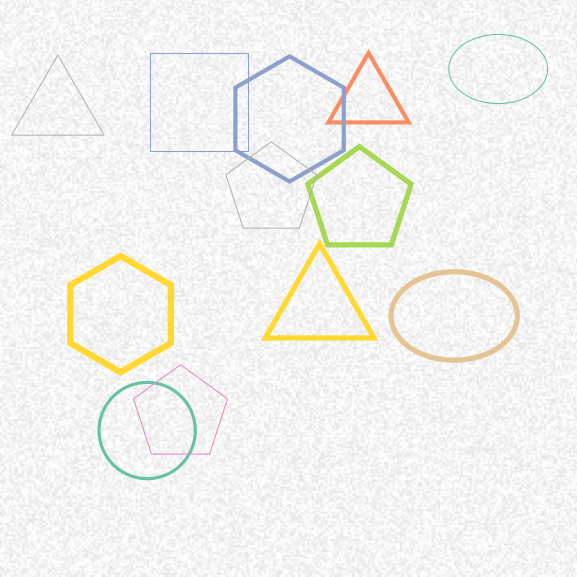[{"shape": "oval", "thickness": 0.5, "radius": 0.43, "center": [0.863, 0.88]}, {"shape": "circle", "thickness": 1.5, "radius": 0.42, "center": [0.255, 0.254]}, {"shape": "triangle", "thickness": 2, "radius": 0.4, "center": [0.638, 0.827]}, {"shape": "hexagon", "thickness": 2, "radius": 0.54, "center": [0.501, 0.793]}, {"shape": "square", "thickness": 0.5, "radius": 0.43, "center": [0.345, 0.823]}, {"shape": "pentagon", "thickness": 0.5, "radius": 0.43, "center": [0.313, 0.282]}, {"shape": "pentagon", "thickness": 2.5, "radius": 0.47, "center": [0.622, 0.651]}, {"shape": "hexagon", "thickness": 3, "radius": 0.5, "center": [0.209, 0.455]}, {"shape": "triangle", "thickness": 2.5, "radius": 0.54, "center": [0.553, 0.468]}, {"shape": "oval", "thickness": 2.5, "radius": 0.55, "center": [0.786, 0.452]}, {"shape": "triangle", "thickness": 0.5, "radius": 0.46, "center": [0.1, 0.811]}, {"shape": "pentagon", "thickness": 0.5, "radius": 0.41, "center": [0.47, 0.671]}]